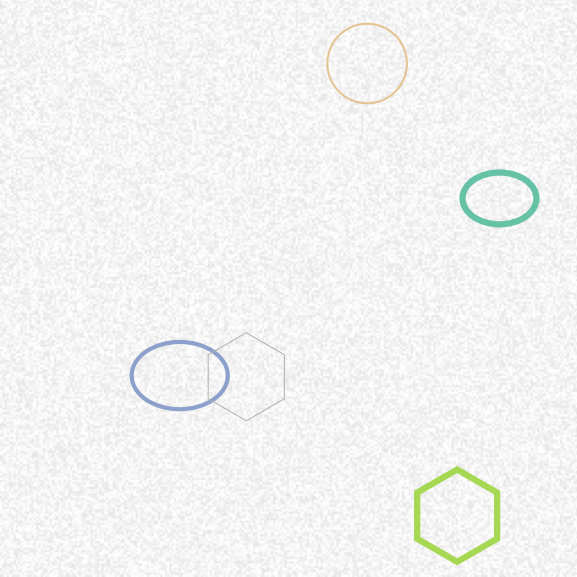[{"shape": "oval", "thickness": 3, "radius": 0.32, "center": [0.865, 0.656]}, {"shape": "oval", "thickness": 2, "radius": 0.42, "center": [0.311, 0.349]}, {"shape": "hexagon", "thickness": 3, "radius": 0.4, "center": [0.792, 0.106]}, {"shape": "circle", "thickness": 1, "radius": 0.34, "center": [0.636, 0.889]}, {"shape": "hexagon", "thickness": 0.5, "radius": 0.38, "center": [0.426, 0.347]}]